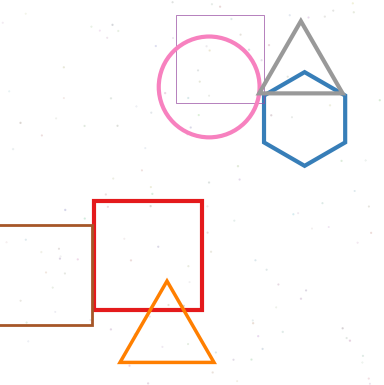[{"shape": "square", "thickness": 3, "radius": 0.7, "center": [0.385, 0.337]}, {"shape": "hexagon", "thickness": 3, "radius": 0.61, "center": [0.791, 0.691]}, {"shape": "square", "thickness": 0.5, "radius": 0.57, "center": [0.571, 0.846]}, {"shape": "triangle", "thickness": 2.5, "radius": 0.7, "center": [0.434, 0.129]}, {"shape": "square", "thickness": 2, "radius": 0.65, "center": [0.108, 0.285]}, {"shape": "circle", "thickness": 3, "radius": 0.65, "center": [0.543, 0.774]}, {"shape": "triangle", "thickness": 3, "radius": 0.63, "center": [0.781, 0.82]}]